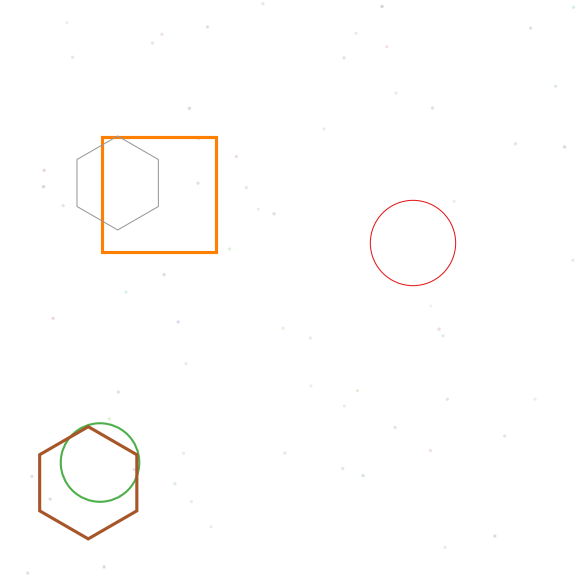[{"shape": "circle", "thickness": 0.5, "radius": 0.37, "center": [0.715, 0.578]}, {"shape": "circle", "thickness": 1, "radius": 0.34, "center": [0.173, 0.198]}, {"shape": "square", "thickness": 1.5, "radius": 0.5, "center": [0.275, 0.662]}, {"shape": "hexagon", "thickness": 1.5, "radius": 0.49, "center": [0.153, 0.163]}, {"shape": "hexagon", "thickness": 0.5, "radius": 0.41, "center": [0.204, 0.682]}]